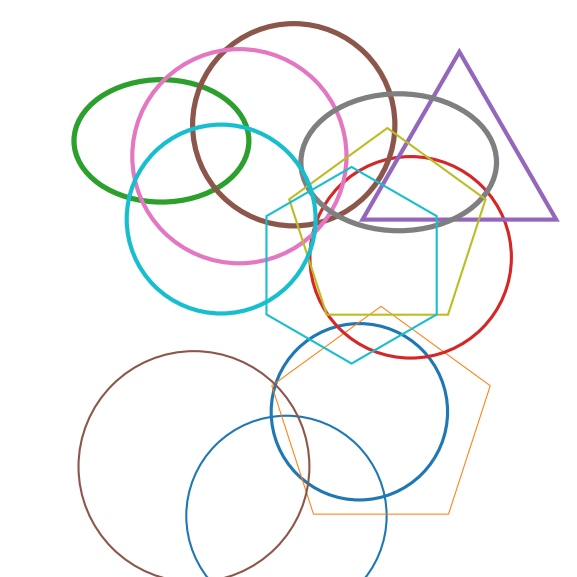[{"shape": "circle", "thickness": 1.5, "radius": 0.76, "center": [0.622, 0.286]}, {"shape": "circle", "thickness": 1, "radius": 0.87, "center": [0.496, 0.106]}, {"shape": "pentagon", "thickness": 0.5, "radius": 0.99, "center": [0.66, 0.27]}, {"shape": "oval", "thickness": 2.5, "radius": 0.76, "center": [0.28, 0.755]}, {"shape": "circle", "thickness": 1.5, "radius": 0.87, "center": [0.711, 0.554]}, {"shape": "triangle", "thickness": 2, "radius": 0.97, "center": [0.795, 0.716]}, {"shape": "circle", "thickness": 1, "radius": 1.0, "center": [0.336, 0.191]}, {"shape": "circle", "thickness": 2.5, "radius": 0.88, "center": [0.509, 0.783]}, {"shape": "circle", "thickness": 2, "radius": 0.93, "center": [0.414, 0.729]}, {"shape": "oval", "thickness": 2.5, "radius": 0.85, "center": [0.69, 0.718]}, {"shape": "pentagon", "thickness": 1, "radius": 0.89, "center": [0.671, 0.599]}, {"shape": "hexagon", "thickness": 1, "radius": 0.85, "center": [0.609, 0.54]}, {"shape": "circle", "thickness": 2, "radius": 0.82, "center": [0.383, 0.62]}]